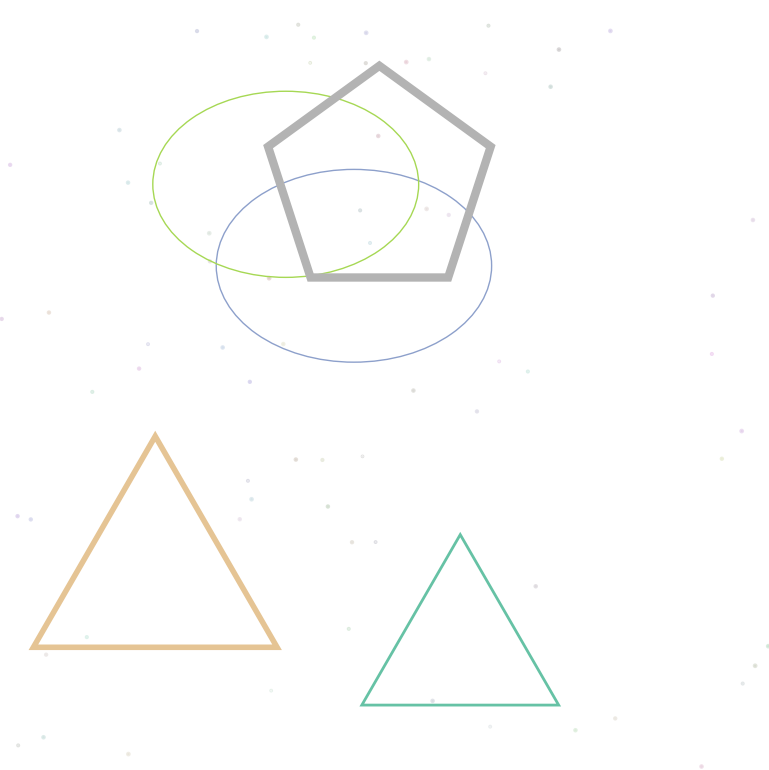[{"shape": "triangle", "thickness": 1, "radius": 0.74, "center": [0.598, 0.158]}, {"shape": "oval", "thickness": 0.5, "radius": 0.89, "center": [0.46, 0.655]}, {"shape": "oval", "thickness": 0.5, "radius": 0.86, "center": [0.371, 0.761]}, {"shape": "triangle", "thickness": 2, "radius": 0.91, "center": [0.202, 0.251]}, {"shape": "pentagon", "thickness": 3, "radius": 0.76, "center": [0.493, 0.763]}]